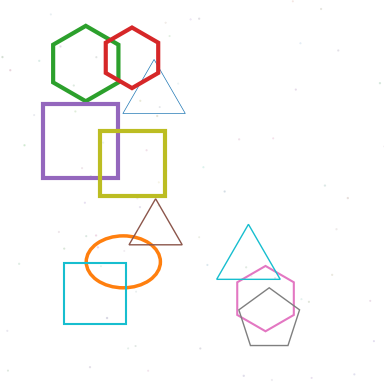[{"shape": "triangle", "thickness": 0.5, "radius": 0.47, "center": [0.4, 0.752]}, {"shape": "oval", "thickness": 2.5, "radius": 0.48, "center": [0.32, 0.32]}, {"shape": "hexagon", "thickness": 3, "radius": 0.49, "center": [0.223, 0.835]}, {"shape": "hexagon", "thickness": 3, "radius": 0.39, "center": [0.343, 0.85]}, {"shape": "square", "thickness": 3, "radius": 0.48, "center": [0.21, 0.633]}, {"shape": "triangle", "thickness": 1, "radius": 0.4, "center": [0.404, 0.404]}, {"shape": "hexagon", "thickness": 1.5, "radius": 0.42, "center": [0.69, 0.224]}, {"shape": "pentagon", "thickness": 1, "radius": 0.41, "center": [0.699, 0.17]}, {"shape": "square", "thickness": 3, "radius": 0.42, "center": [0.343, 0.575]}, {"shape": "square", "thickness": 1.5, "radius": 0.4, "center": [0.247, 0.237]}, {"shape": "triangle", "thickness": 1, "radius": 0.48, "center": [0.645, 0.322]}]